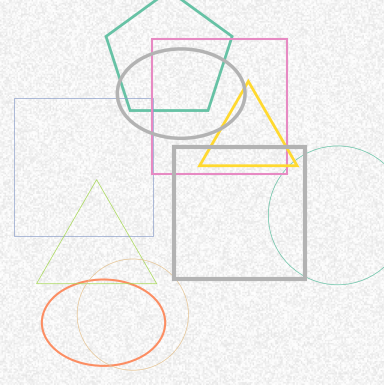[{"shape": "circle", "thickness": 0.5, "radius": 0.9, "center": [0.877, 0.441]}, {"shape": "pentagon", "thickness": 2, "radius": 0.86, "center": [0.439, 0.852]}, {"shape": "oval", "thickness": 1.5, "radius": 0.8, "center": [0.269, 0.162]}, {"shape": "square", "thickness": 0.5, "radius": 0.9, "center": [0.217, 0.566]}, {"shape": "square", "thickness": 1.5, "radius": 0.87, "center": [0.569, 0.723]}, {"shape": "triangle", "thickness": 0.5, "radius": 0.9, "center": [0.251, 0.353]}, {"shape": "triangle", "thickness": 2, "radius": 0.73, "center": [0.645, 0.643]}, {"shape": "circle", "thickness": 0.5, "radius": 0.72, "center": [0.345, 0.183]}, {"shape": "square", "thickness": 3, "radius": 0.85, "center": [0.622, 0.446]}, {"shape": "oval", "thickness": 2.5, "radius": 0.83, "center": [0.471, 0.757]}]